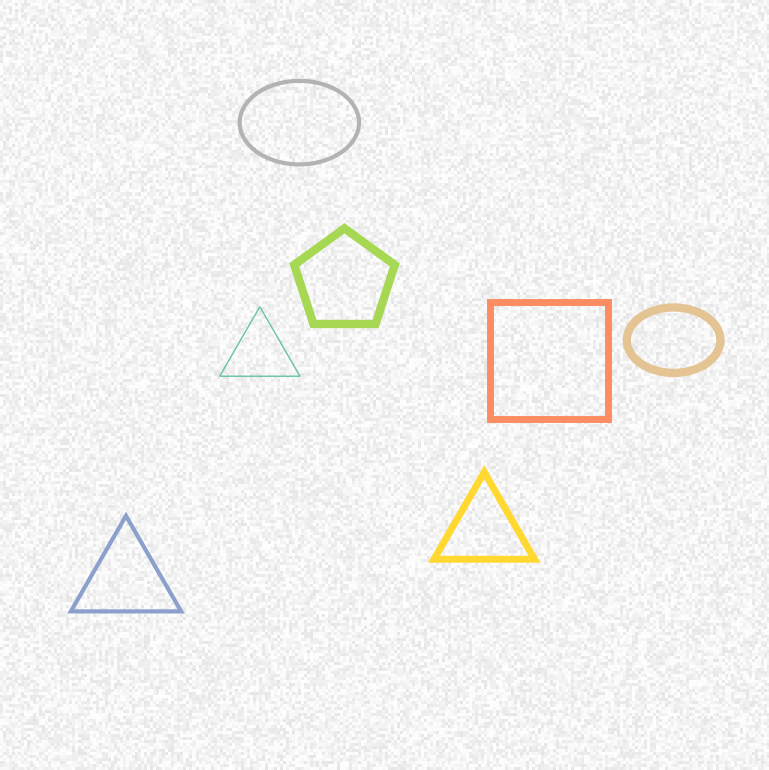[{"shape": "triangle", "thickness": 0.5, "radius": 0.3, "center": [0.337, 0.541]}, {"shape": "square", "thickness": 2.5, "radius": 0.38, "center": [0.713, 0.532]}, {"shape": "triangle", "thickness": 1.5, "radius": 0.41, "center": [0.164, 0.247]}, {"shape": "pentagon", "thickness": 3, "radius": 0.34, "center": [0.447, 0.635]}, {"shape": "triangle", "thickness": 2.5, "radius": 0.38, "center": [0.629, 0.311]}, {"shape": "oval", "thickness": 3, "radius": 0.3, "center": [0.875, 0.558]}, {"shape": "oval", "thickness": 1.5, "radius": 0.39, "center": [0.389, 0.841]}]